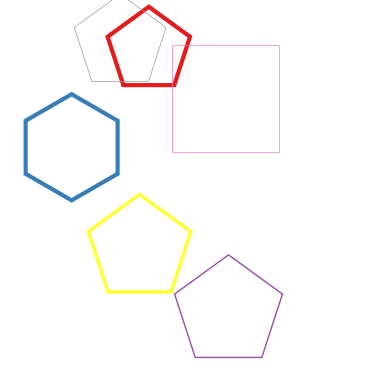[{"shape": "pentagon", "thickness": 3, "radius": 0.56, "center": [0.386, 0.87]}, {"shape": "hexagon", "thickness": 3, "radius": 0.69, "center": [0.186, 0.617]}, {"shape": "pentagon", "thickness": 1, "radius": 0.74, "center": [0.594, 0.191]}, {"shape": "pentagon", "thickness": 2.5, "radius": 0.7, "center": [0.363, 0.355]}, {"shape": "square", "thickness": 0.5, "radius": 0.69, "center": [0.585, 0.745]}, {"shape": "pentagon", "thickness": 0.5, "radius": 0.63, "center": [0.312, 0.89]}]